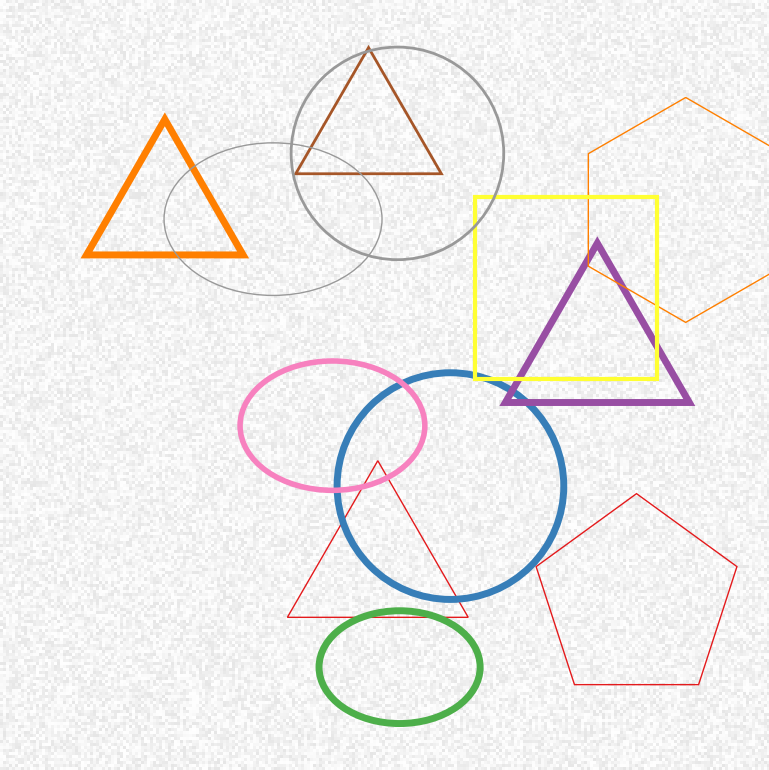[{"shape": "pentagon", "thickness": 0.5, "radius": 0.69, "center": [0.827, 0.222]}, {"shape": "triangle", "thickness": 0.5, "radius": 0.68, "center": [0.491, 0.266]}, {"shape": "circle", "thickness": 2.5, "radius": 0.74, "center": [0.585, 0.369]}, {"shape": "oval", "thickness": 2.5, "radius": 0.52, "center": [0.519, 0.134]}, {"shape": "triangle", "thickness": 2.5, "radius": 0.69, "center": [0.776, 0.546]}, {"shape": "hexagon", "thickness": 0.5, "radius": 0.73, "center": [0.891, 0.727]}, {"shape": "triangle", "thickness": 2.5, "radius": 0.59, "center": [0.214, 0.728]}, {"shape": "square", "thickness": 1.5, "radius": 0.59, "center": [0.735, 0.626]}, {"shape": "triangle", "thickness": 1, "radius": 0.55, "center": [0.479, 0.829]}, {"shape": "oval", "thickness": 2, "radius": 0.6, "center": [0.432, 0.447]}, {"shape": "circle", "thickness": 1, "radius": 0.69, "center": [0.516, 0.801]}, {"shape": "oval", "thickness": 0.5, "radius": 0.71, "center": [0.355, 0.715]}]